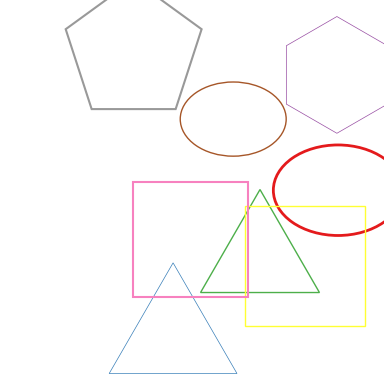[{"shape": "oval", "thickness": 2, "radius": 0.84, "center": [0.878, 0.506]}, {"shape": "triangle", "thickness": 0.5, "radius": 0.96, "center": [0.45, 0.126]}, {"shape": "triangle", "thickness": 1, "radius": 0.89, "center": [0.675, 0.329]}, {"shape": "hexagon", "thickness": 0.5, "radius": 0.76, "center": [0.875, 0.805]}, {"shape": "square", "thickness": 1, "radius": 0.78, "center": [0.791, 0.309]}, {"shape": "oval", "thickness": 1, "radius": 0.69, "center": [0.606, 0.691]}, {"shape": "square", "thickness": 1.5, "radius": 0.75, "center": [0.494, 0.377]}, {"shape": "pentagon", "thickness": 1.5, "radius": 0.93, "center": [0.347, 0.867]}]